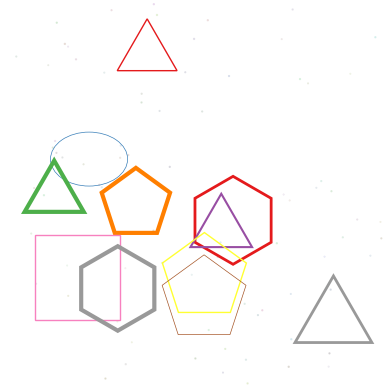[{"shape": "triangle", "thickness": 1, "radius": 0.45, "center": [0.382, 0.861]}, {"shape": "hexagon", "thickness": 2, "radius": 0.57, "center": [0.605, 0.428]}, {"shape": "oval", "thickness": 0.5, "radius": 0.5, "center": [0.231, 0.587]}, {"shape": "triangle", "thickness": 3, "radius": 0.44, "center": [0.141, 0.494]}, {"shape": "triangle", "thickness": 1.5, "radius": 0.46, "center": [0.575, 0.404]}, {"shape": "pentagon", "thickness": 3, "radius": 0.47, "center": [0.353, 0.471]}, {"shape": "pentagon", "thickness": 1, "radius": 0.57, "center": [0.531, 0.281]}, {"shape": "pentagon", "thickness": 0.5, "radius": 0.57, "center": [0.53, 0.224]}, {"shape": "square", "thickness": 1, "radius": 0.55, "center": [0.201, 0.28]}, {"shape": "hexagon", "thickness": 3, "radius": 0.55, "center": [0.306, 0.251]}, {"shape": "triangle", "thickness": 2, "radius": 0.58, "center": [0.866, 0.168]}]